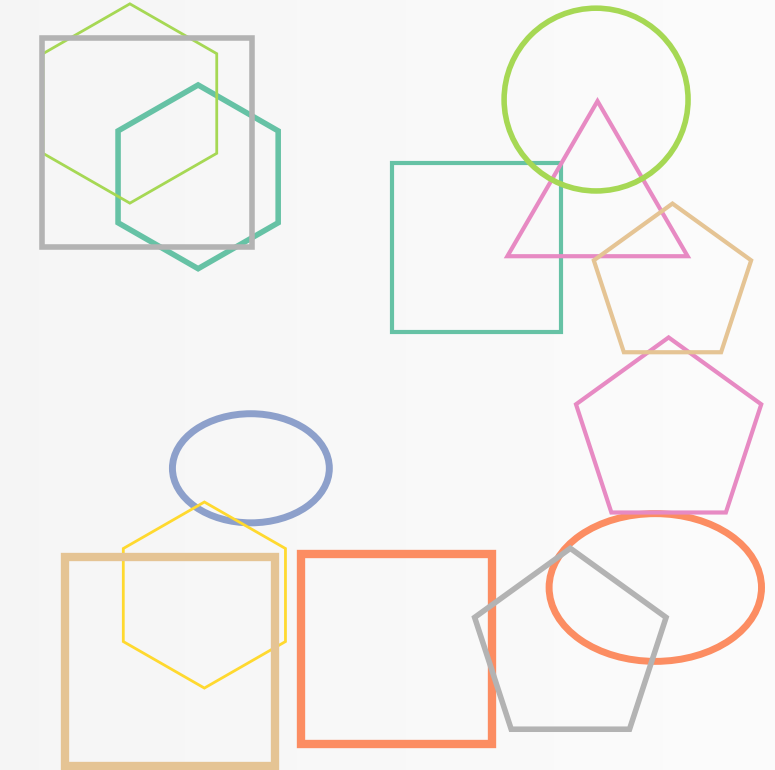[{"shape": "hexagon", "thickness": 2, "radius": 0.6, "center": [0.256, 0.77]}, {"shape": "square", "thickness": 1.5, "radius": 0.55, "center": [0.615, 0.678]}, {"shape": "oval", "thickness": 2.5, "radius": 0.69, "center": [0.846, 0.237]}, {"shape": "square", "thickness": 3, "radius": 0.62, "center": [0.512, 0.157]}, {"shape": "oval", "thickness": 2.5, "radius": 0.51, "center": [0.324, 0.392]}, {"shape": "pentagon", "thickness": 1.5, "radius": 0.63, "center": [0.863, 0.436]}, {"shape": "triangle", "thickness": 1.5, "radius": 0.67, "center": [0.771, 0.734]}, {"shape": "hexagon", "thickness": 1, "radius": 0.65, "center": [0.168, 0.866]}, {"shape": "circle", "thickness": 2, "radius": 0.59, "center": [0.769, 0.871]}, {"shape": "hexagon", "thickness": 1, "radius": 0.6, "center": [0.264, 0.227]}, {"shape": "pentagon", "thickness": 1.5, "radius": 0.53, "center": [0.868, 0.629]}, {"shape": "square", "thickness": 3, "radius": 0.68, "center": [0.219, 0.141]}, {"shape": "square", "thickness": 2, "radius": 0.68, "center": [0.189, 0.815]}, {"shape": "pentagon", "thickness": 2, "radius": 0.65, "center": [0.736, 0.158]}]